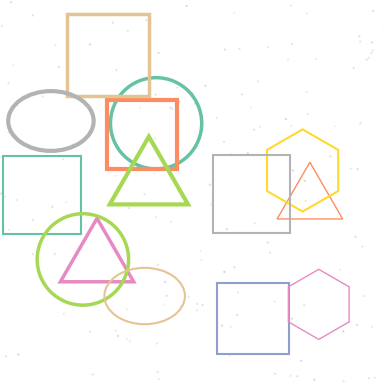[{"shape": "square", "thickness": 1.5, "radius": 0.51, "center": [0.108, 0.494]}, {"shape": "circle", "thickness": 2.5, "radius": 0.59, "center": [0.405, 0.68]}, {"shape": "triangle", "thickness": 1, "radius": 0.49, "center": [0.805, 0.48]}, {"shape": "square", "thickness": 3, "radius": 0.45, "center": [0.369, 0.65]}, {"shape": "square", "thickness": 1.5, "radius": 0.46, "center": [0.658, 0.173]}, {"shape": "triangle", "thickness": 2.5, "radius": 0.55, "center": [0.252, 0.323]}, {"shape": "hexagon", "thickness": 1, "radius": 0.46, "center": [0.828, 0.209]}, {"shape": "circle", "thickness": 2.5, "radius": 0.59, "center": [0.215, 0.326]}, {"shape": "triangle", "thickness": 3, "radius": 0.59, "center": [0.387, 0.528]}, {"shape": "hexagon", "thickness": 1.5, "radius": 0.53, "center": [0.786, 0.557]}, {"shape": "square", "thickness": 2.5, "radius": 0.53, "center": [0.28, 0.857]}, {"shape": "oval", "thickness": 1.5, "radius": 0.52, "center": [0.376, 0.231]}, {"shape": "square", "thickness": 1.5, "radius": 0.5, "center": [0.654, 0.496]}, {"shape": "oval", "thickness": 3, "radius": 0.55, "center": [0.132, 0.686]}]